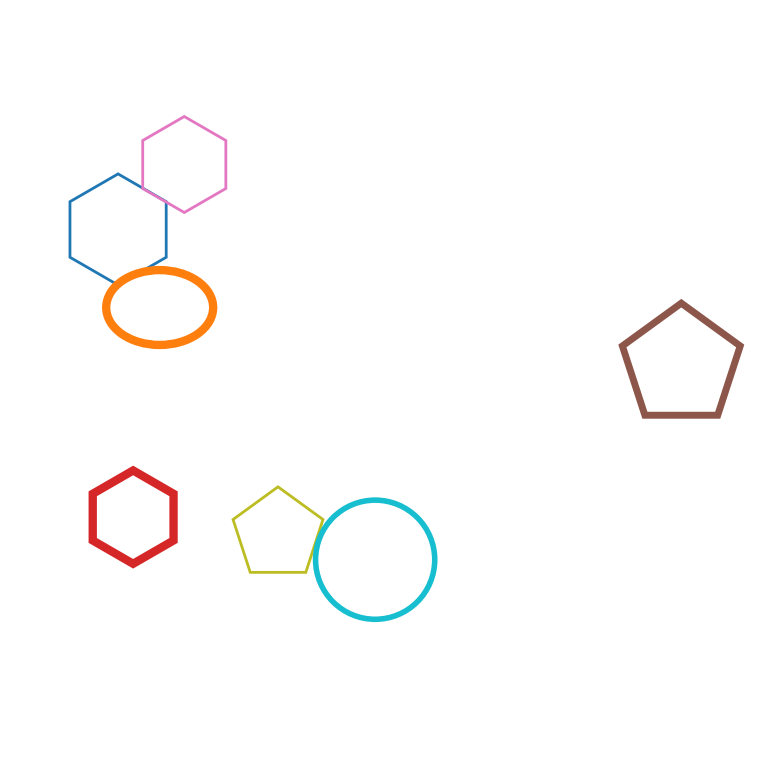[{"shape": "hexagon", "thickness": 1, "radius": 0.36, "center": [0.153, 0.702]}, {"shape": "oval", "thickness": 3, "radius": 0.35, "center": [0.207, 0.601]}, {"shape": "hexagon", "thickness": 3, "radius": 0.3, "center": [0.173, 0.328]}, {"shape": "pentagon", "thickness": 2.5, "radius": 0.4, "center": [0.885, 0.526]}, {"shape": "hexagon", "thickness": 1, "radius": 0.31, "center": [0.239, 0.786]}, {"shape": "pentagon", "thickness": 1, "radius": 0.31, "center": [0.361, 0.306]}, {"shape": "circle", "thickness": 2, "radius": 0.39, "center": [0.487, 0.273]}]